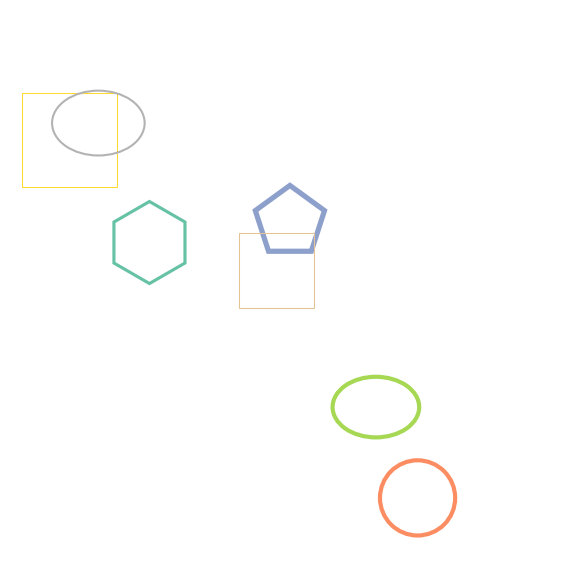[{"shape": "hexagon", "thickness": 1.5, "radius": 0.36, "center": [0.259, 0.579]}, {"shape": "circle", "thickness": 2, "radius": 0.33, "center": [0.723, 0.137]}, {"shape": "pentagon", "thickness": 2.5, "radius": 0.31, "center": [0.502, 0.615]}, {"shape": "oval", "thickness": 2, "radius": 0.37, "center": [0.651, 0.294]}, {"shape": "square", "thickness": 0.5, "radius": 0.41, "center": [0.12, 0.756]}, {"shape": "square", "thickness": 0.5, "radius": 0.33, "center": [0.479, 0.531]}, {"shape": "oval", "thickness": 1, "radius": 0.4, "center": [0.17, 0.786]}]